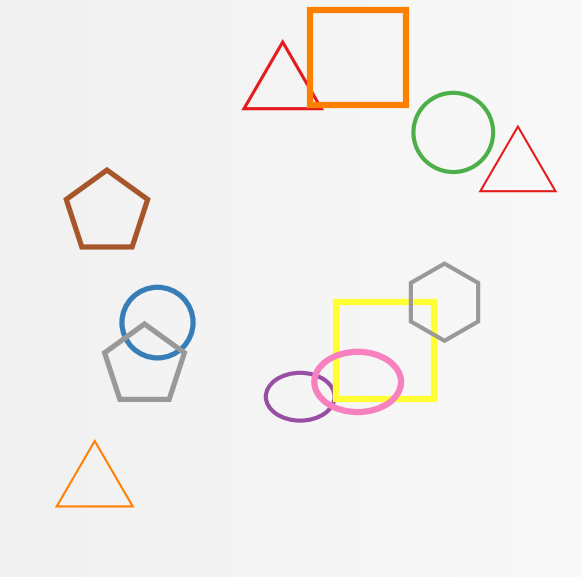[{"shape": "triangle", "thickness": 1, "radius": 0.37, "center": [0.891, 0.705]}, {"shape": "triangle", "thickness": 1.5, "radius": 0.38, "center": [0.486, 0.849]}, {"shape": "circle", "thickness": 2.5, "radius": 0.31, "center": [0.271, 0.441]}, {"shape": "circle", "thickness": 2, "radius": 0.34, "center": [0.78, 0.77]}, {"shape": "oval", "thickness": 2, "radius": 0.3, "center": [0.516, 0.312]}, {"shape": "square", "thickness": 3, "radius": 0.41, "center": [0.617, 0.899]}, {"shape": "triangle", "thickness": 1, "radius": 0.38, "center": [0.163, 0.16]}, {"shape": "square", "thickness": 3, "radius": 0.42, "center": [0.663, 0.392]}, {"shape": "pentagon", "thickness": 2.5, "radius": 0.37, "center": [0.184, 0.631]}, {"shape": "oval", "thickness": 3, "radius": 0.37, "center": [0.615, 0.338]}, {"shape": "hexagon", "thickness": 2, "radius": 0.33, "center": [0.765, 0.476]}, {"shape": "pentagon", "thickness": 2.5, "radius": 0.36, "center": [0.249, 0.366]}]